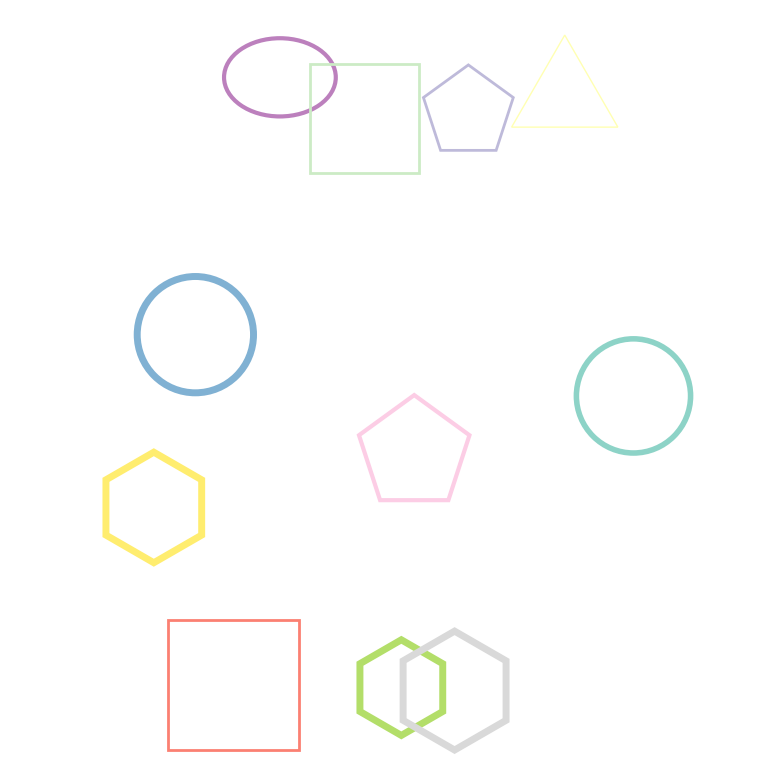[{"shape": "circle", "thickness": 2, "radius": 0.37, "center": [0.823, 0.486]}, {"shape": "triangle", "thickness": 0.5, "radius": 0.4, "center": [0.733, 0.875]}, {"shape": "pentagon", "thickness": 1, "radius": 0.31, "center": [0.608, 0.854]}, {"shape": "square", "thickness": 1, "radius": 0.42, "center": [0.303, 0.111]}, {"shape": "circle", "thickness": 2.5, "radius": 0.38, "center": [0.254, 0.565]}, {"shape": "hexagon", "thickness": 2.5, "radius": 0.31, "center": [0.521, 0.107]}, {"shape": "pentagon", "thickness": 1.5, "radius": 0.38, "center": [0.538, 0.411]}, {"shape": "hexagon", "thickness": 2.5, "radius": 0.39, "center": [0.59, 0.103]}, {"shape": "oval", "thickness": 1.5, "radius": 0.36, "center": [0.364, 0.9]}, {"shape": "square", "thickness": 1, "radius": 0.35, "center": [0.473, 0.846]}, {"shape": "hexagon", "thickness": 2.5, "radius": 0.36, "center": [0.2, 0.341]}]